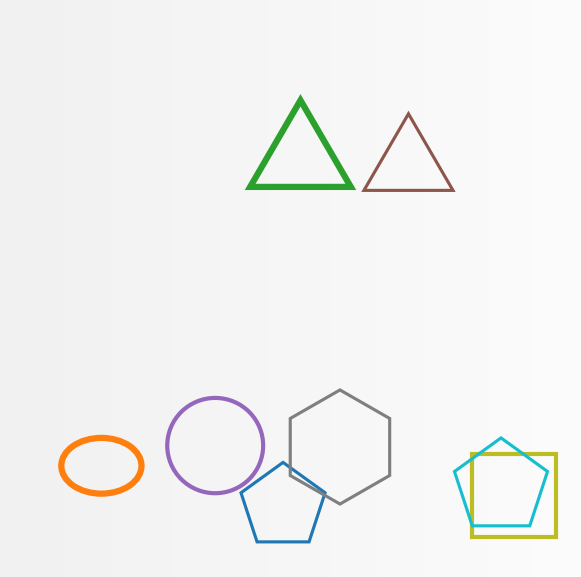[{"shape": "pentagon", "thickness": 1.5, "radius": 0.38, "center": [0.487, 0.122]}, {"shape": "oval", "thickness": 3, "radius": 0.34, "center": [0.174, 0.193]}, {"shape": "triangle", "thickness": 3, "radius": 0.5, "center": [0.517, 0.725]}, {"shape": "circle", "thickness": 2, "radius": 0.41, "center": [0.37, 0.228]}, {"shape": "triangle", "thickness": 1.5, "radius": 0.44, "center": [0.703, 0.714]}, {"shape": "hexagon", "thickness": 1.5, "radius": 0.49, "center": [0.585, 0.225]}, {"shape": "square", "thickness": 2, "radius": 0.36, "center": [0.884, 0.142]}, {"shape": "pentagon", "thickness": 1.5, "radius": 0.42, "center": [0.862, 0.157]}]